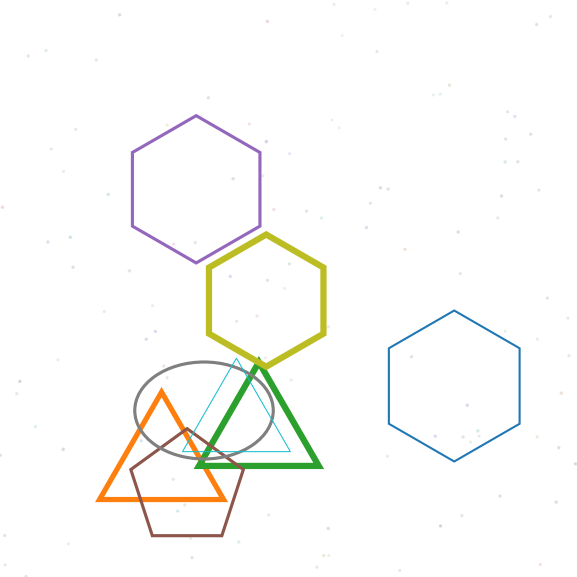[{"shape": "hexagon", "thickness": 1, "radius": 0.65, "center": [0.787, 0.331]}, {"shape": "triangle", "thickness": 2.5, "radius": 0.62, "center": [0.28, 0.196]}, {"shape": "triangle", "thickness": 3, "radius": 0.6, "center": [0.448, 0.252]}, {"shape": "hexagon", "thickness": 1.5, "radius": 0.64, "center": [0.34, 0.671]}, {"shape": "pentagon", "thickness": 1.5, "radius": 0.51, "center": [0.324, 0.154]}, {"shape": "oval", "thickness": 1.5, "radius": 0.6, "center": [0.353, 0.288]}, {"shape": "hexagon", "thickness": 3, "radius": 0.57, "center": [0.461, 0.479]}, {"shape": "triangle", "thickness": 0.5, "radius": 0.54, "center": [0.409, 0.271]}]